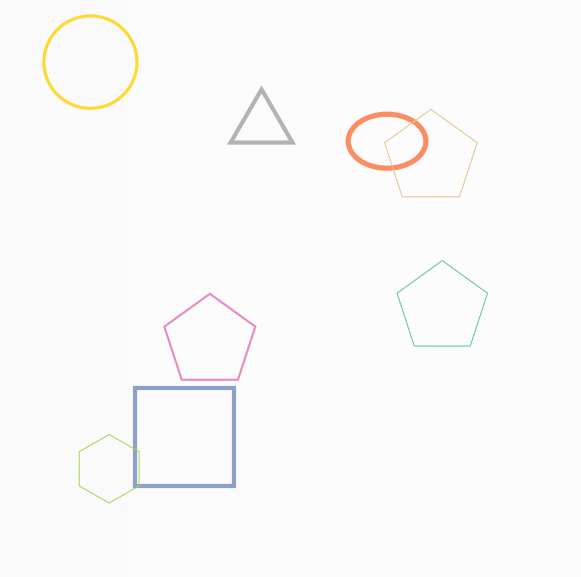[{"shape": "pentagon", "thickness": 0.5, "radius": 0.41, "center": [0.761, 0.466]}, {"shape": "oval", "thickness": 2.5, "radius": 0.33, "center": [0.666, 0.755]}, {"shape": "square", "thickness": 2, "radius": 0.42, "center": [0.317, 0.242]}, {"shape": "pentagon", "thickness": 1, "radius": 0.41, "center": [0.361, 0.408]}, {"shape": "hexagon", "thickness": 0.5, "radius": 0.3, "center": [0.188, 0.187]}, {"shape": "circle", "thickness": 1.5, "radius": 0.4, "center": [0.156, 0.892]}, {"shape": "pentagon", "thickness": 0.5, "radius": 0.42, "center": [0.741, 0.726]}, {"shape": "triangle", "thickness": 2, "radius": 0.31, "center": [0.45, 0.783]}]